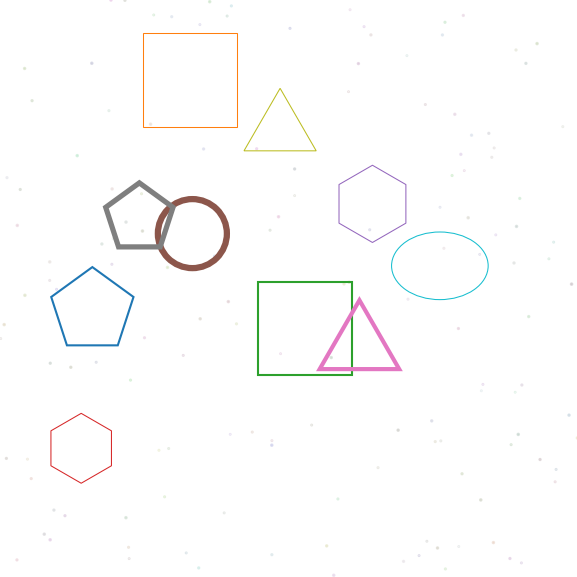[{"shape": "pentagon", "thickness": 1, "radius": 0.37, "center": [0.16, 0.462]}, {"shape": "square", "thickness": 0.5, "radius": 0.41, "center": [0.329, 0.86]}, {"shape": "square", "thickness": 1, "radius": 0.41, "center": [0.528, 0.43]}, {"shape": "hexagon", "thickness": 0.5, "radius": 0.3, "center": [0.141, 0.223]}, {"shape": "hexagon", "thickness": 0.5, "radius": 0.33, "center": [0.645, 0.646]}, {"shape": "circle", "thickness": 3, "radius": 0.3, "center": [0.333, 0.595]}, {"shape": "triangle", "thickness": 2, "radius": 0.4, "center": [0.622, 0.4]}, {"shape": "pentagon", "thickness": 2.5, "radius": 0.31, "center": [0.241, 0.621]}, {"shape": "triangle", "thickness": 0.5, "radius": 0.36, "center": [0.485, 0.774]}, {"shape": "oval", "thickness": 0.5, "radius": 0.42, "center": [0.762, 0.539]}]